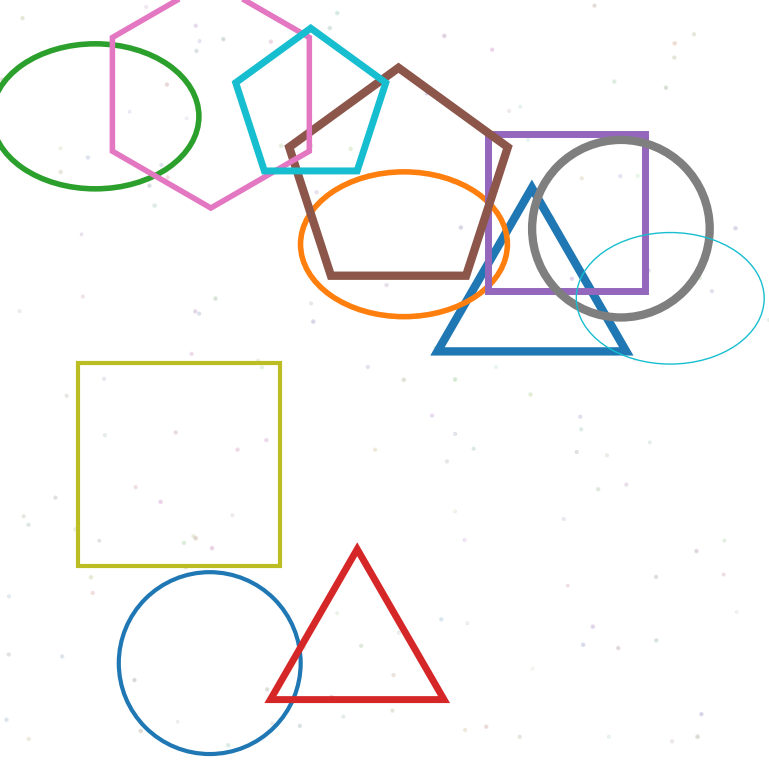[{"shape": "triangle", "thickness": 3, "radius": 0.71, "center": [0.691, 0.614]}, {"shape": "circle", "thickness": 1.5, "radius": 0.59, "center": [0.272, 0.139]}, {"shape": "oval", "thickness": 2, "radius": 0.67, "center": [0.525, 0.683]}, {"shape": "oval", "thickness": 2, "radius": 0.67, "center": [0.124, 0.849]}, {"shape": "triangle", "thickness": 2.5, "radius": 0.65, "center": [0.464, 0.157]}, {"shape": "square", "thickness": 2.5, "radius": 0.51, "center": [0.736, 0.724]}, {"shape": "pentagon", "thickness": 3, "radius": 0.75, "center": [0.518, 0.763]}, {"shape": "hexagon", "thickness": 2, "radius": 0.74, "center": [0.274, 0.877]}, {"shape": "circle", "thickness": 3, "radius": 0.58, "center": [0.806, 0.703]}, {"shape": "square", "thickness": 1.5, "radius": 0.66, "center": [0.232, 0.397]}, {"shape": "pentagon", "thickness": 2.5, "radius": 0.51, "center": [0.404, 0.861]}, {"shape": "oval", "thickness": 0.5, "radius": 0.61, "center": [0.87, 0.613]}]